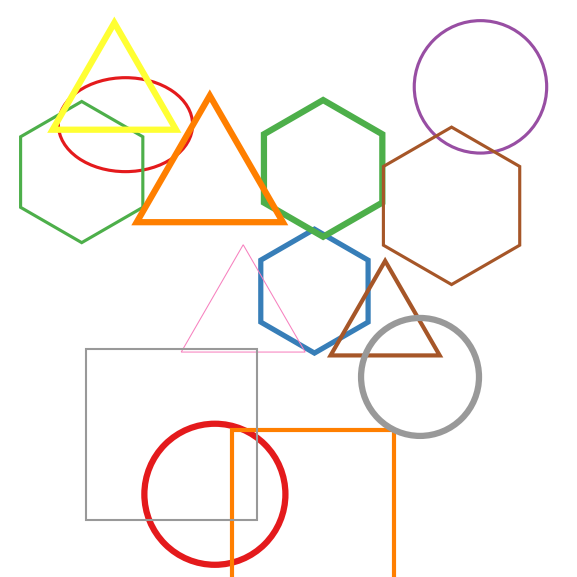[{"shape": "oval", "thickness": 1.5, "radius": 0.58, "center": [0.217, 0.783]}, {"shape": "circle", "thickness": 3, "radius": 0.61, "center": [0.372, 0.143]}, {"shape": "hexagon", "thickness": 2.5, "radius": 0.54, "center": [0.544, 0.495]}, {"shape": "hexagon", "thickness": 3, "radius": 0.59, "center": [0.56, 0.708]}, {"shape": "hexagon", "thickness": 1.5, "radius": 0.61, "center": [0.141, 0.701]}, {"shape": "circle", "thickness": 1.5, "radius": 0.57, "center": [0.832, 0.849]}, {"shape": "triangle", "thickness": 3, "radius": 0.73, "center": [0.363, 0.687]}, {"shape": "square", "thickness": 2, "radius": 0.7, "center": [0.542, 0.113]}, {"shape": "triangle", "thickness": 3, "radius": 0.62, "center": [0.198, 0.836]}, {"shape": "triangle", "thickness": 2, "radius": 0.55, "center": [0.667, 0.438]}, {"shape": "hexagon", "thickness": 1.5, "radius": 0.68, "center": [0.782, 0.643]}, {"shape": "triangle", "thickness": 0.5, "radius": 0.62, "center": [0.421, 0.451]}, {"shape": "circle", "thickness": 3, "radius": 0.51, "center": [0.727, 0.346]}, {"shape": "square", "thickness": 1, "radius": 0.74, "center": [0.297, 0.246]}]